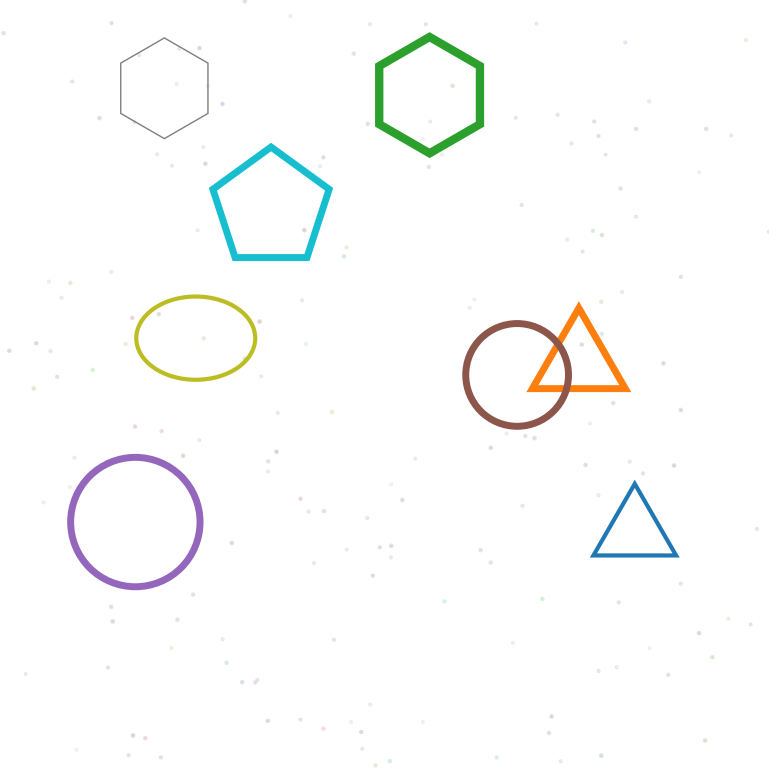[{"shape": "triangle", "thickness": 1.5, "radius": 0.31, "center": [0.824, 0.31]}, {"shape": "triangle", "thickness": 2.5, "radius": 0.35, "center": [0.752, 0.53]}, {"shape": "hexagon", "thickness": 3, "radius": 0.38, "center": [0.558, 0.876]}, {"shape": "circle", "thickness": 2.5, "radius": 0.42, "center": [0.176, 0.322]}, {"shape": "circle", "thickness": 2.5, "radius": 0.33, "center": [0.672, 0.513]}, {"shape": "hexagon", "thickness": 0.5, "radius": 0.33, "center": [0.213, 0.885]}, {"shape": "oval", "thickness": 1.5, "radius": 0.39, "center": [0.254, 0.561]}, {"shape": "pentagon", "thickness": 2.5, "radius": 0.4, "center": [0.352, 0.73]}]